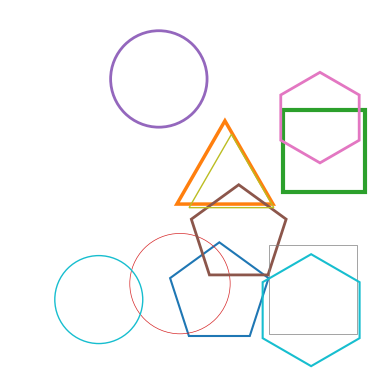[{"shape": "pentagon", "thickness": 1.5, "radius": 0.67, "center": [0.57, 0.236]}, {"shape": "triangle", "thickness": 2.5, "radius": 0.72, "center": [0.584, 0.542]}, {"shape": "square", "thickness": 3, "radius": 0.54, "center": [0.842, 0.608]}, {"shape": "circle", "thickness": 0.5, "radius": 0.65, "center": [0.467, 0.263]}, {"shape": "circle", "thickness": 2, "radius": 0.63, "center": [0.413, 0.795]}, {"shape": "pentagon", "thickness": 2, "radius": 0.65, "center": [0.62, 0.391]}, {"shape": "hexagon", "thickness": 2, "radius": 0.59, "center": [0.831, 0.695]}, {"shape": "square", "thickness": 0.5, "radius": 0.57, "center": [0.812, 0.248]}, {"shape": "triangle", "thickness": 1, "radius": 0.64, "center": [0.601, 0.524]}, {"shape": "hexagon", "thickness": 1.5, "radius": 0.73, "center": [0.808, 0.194]}, {"shape": "circle", "thickness": 1, "radius": 0.57, "center": [0.257, 0.222]}]